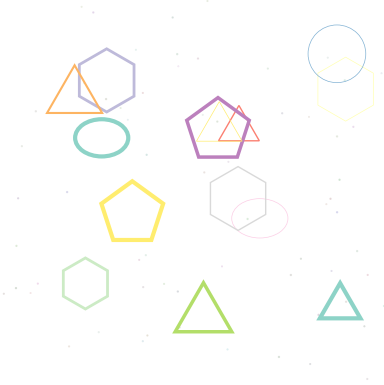[{"shape": "triangle", "thickness": 3, "radius": 0.3, "center": [0.884, 0.204]}, {"shape": "oval", "thickness": 3, "radius": 0.35, "center": [0.264, 0.642]}, {"shape": "hexagon", "thickness": 0.5, "radius": 0.42, "center": [0.898, 0.768]}, {"shape": "hexagon", "thickness": 2, "radius": 0.41, "center": [0.277, 0.791]}, {"shape": "triangle", "thickness": 1, "radius": 0.31, "center": [0.621, 0.665]}, {"shape": "circle", "thickness": 0.5, "radius": 0.37, "center": [0.875, 0.86]}, {"shape": "triangle", "thickness": 1.5, "radius": 0.41, "center": [0.194, 0.748]}, {"shape": "triangle", "thickness": 2.5, "radius": 0.42, "center": [0.529, 0.181]}, {"shape": "oval", "thickness": 0.5, "radius": 0.37, "center": [0.675, 0.433]}, {"shape": "hexagon", "thickness": 1, "radius": 0.41, "center": [0.618, 0.484]}, {"shape": "pentagon", "thickness": 2.5, "radius": 0.43, "center": [0.566, 0.661]}, {"shape": "hexagon", "thickness": 2, "radius": 0.33, "center": [0.222, 0.264]}, {"shape": "triangle", "thickness": 0.5, "radius": 0.34, "center": [0.57, 0.668]}, {"shape": "pentagon", "thickness": 3, "radius": 0.42, "center": [0.344, 0.445]}]